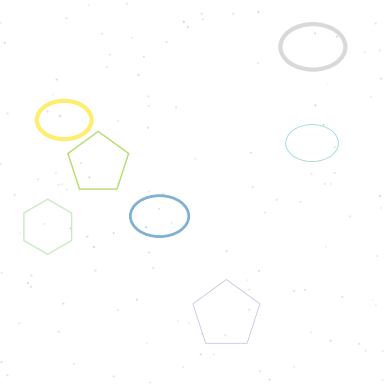[{"shape": "oval", "thickness": 0.5, "radius": 0.34, "center": [0.811, 0.628]}, {"shape": "pentagon", "thickness": 0.5, "radius": 0.46, "center": [0.588, 0.182]}, {"shape": "oval", "thickness": 2, "radius": 0.38, "center": [0.414, 0.439]}, {"shape": "pentagon", "thickness": 1, "radius": 0.41, "center": [0.255, 0.576]}, {"shape": "oval", "thickness": 3, "radius": 0.42, "center": [0.813, 0.878]}, {"shape": "hexagon", "thickness": 1, "radius": 0.36, "center": [0.124, 0.411]}, {"shape": "oval", "thickness": 3, "radius": 0.36, "center": [0.167, 0.688]}]